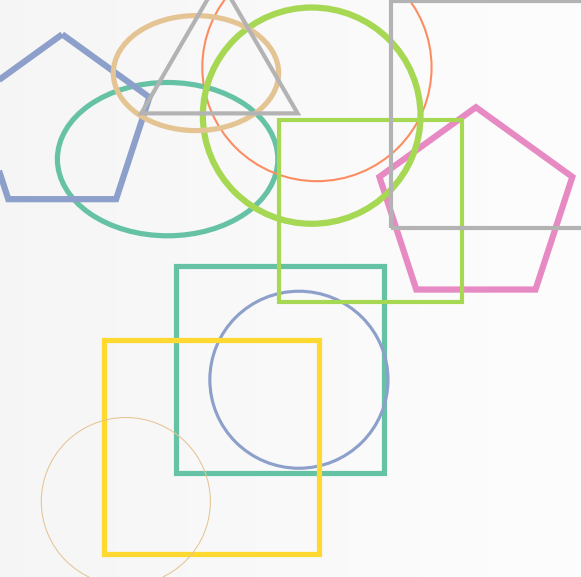[{"shape": "oval", "thickness": 2.5, "radius": 0.95, "center": [0.288, 0.724]}, {"shape": "square", "thickness": 2.5, "radius": 0.9, "center": [0.482, 0.359]}, {"shape": "circle", "thickness": 1, "radius": 0.99, "center": [0.545, 0.883]}, {"shape": "pentagon", "thickness": 3, "radius": 0.79, "center": [0.107, 0.782]}, {"shape": "circle", "thickness": 1.5, "radius": 0.77, "center": [0.514, 0.342]}, {"shape": "pentagon", "thickness": 3, "radius": 0.87, "center": [0.819, 0.639]}, {"shape": "square", "thickness": 2, "radius": 0.79, "center": [0.638, 0.633]}, {"shape": "circle", "thickness": 3, "radius": 0.94, "center": [0.536, 0.799]}, {"shape": "square", "thickness": 2.5, "radius": 0.93, "center": [0.364, 0.225]}, {"shape": "circle", "thickness": 0.5, "radius": 0.73, "center": [0.216, 0.131]}, {"shape": "oval", "thickness": 2.5, "radius": 0.71, "center": [0.337, 0.873]}, {"shape": "triangle", "thickness": 2, "radius": 0.78, "center": [0.377, 0.88]}, {"shape": "square", "thickness": 2, "radius": 0.99, "center": [0.87, 0.801]}]